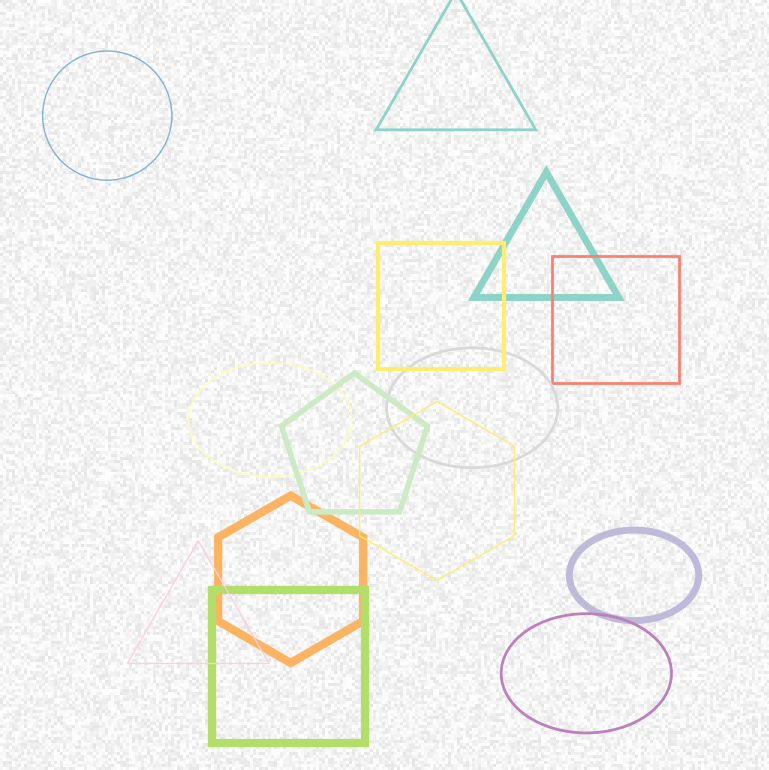[{"shape": "triangle", "thickness": 1, "radius": 0.6, "center": [0.592, 0.891]}, {"shape": "triangle", "thickness": 2.5, "radius": 0.54, "center": [0.709, 0.668]}, {"shape": "oval", "thickness": 0.5, "radius": 0.53, "center": [0.351, 0.455]}, {"shape": "oval", "thickness": 2.5, "radius": 0.42, "center": [0.823, 0.253]}, {"shape": "square", "thickness": 1, "radius": 0.41, "center": [0.8, 0.585]}, {"shape": "circle", "thickness": 0.5, "radius": 0.42, "center": [0.139, 0.85]}, {"shape": "hexagon", "thickness": 3, "radius": 0.54, "center": [0.377, 0.248]}, {"shape": "square", "thickness": 3, "radius": 0.49, "center": [0.375, 0.134]}, {"shape": "triangle", "thickness": 0.5, "radius": 0.53, "center": [0.257, 0.191]}, {"shape": "oval", "thickness": 1, "radius": 0.56, "center": [0.613, 0.47]}, {"shape": "oval", "thickness": 1, "radius": 0.55, "center": [0.761, 0.126]}, {"shape": "pentagon", "thickness": 2, "radius": 0.5, "center": [0.46, 0.416]}, {"shape": "hexagon", "thickness": 0.5, "radius": 0.58, "center": [0.568, 0.362]}, {"shape": "square", "thickness": 1.5, "radius": 0.41, "center": [0.573, 0.602]}]